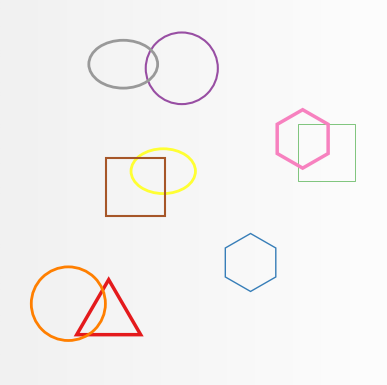[{"shape": "triangle", "thickness": 2.5, "radius": 0.48, "center": [0.28, 0.178]}, {"shape": "hexagon", "thickness": 1, "radius": 0.38, "center": [0.647, 0.318]}, {"shape": "square", "thickness": 0.5, "radius": 0.37, "center": [0.842, 0.604]}, {"shape": "circle", "thickness": 1.5, "radius": 0.47, "center": [0.469, 0.823]}, {"shape": "circle", "thickness": 2, "radius": 0.48, "center": [0.176, 0.211]}, {"shape": "oval", "thickness": 2, "radius": 0.42, "center": [0.421, 0.555]}, {"shape": "square", "thickness": 1.5, "radius": 0.38, "center": [0.35, 0.515]}, {"shape": "hexagon", "thickness": 2.5, "radius": 0.38, "center": [0.781, 0.639]}, {"shape": "oval", "thickness": 2, "radius": 0.44, "center": [0.318, 0.833]}]